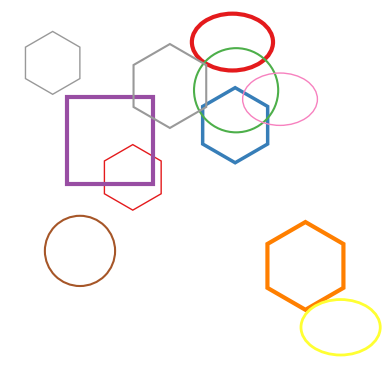[{"shape": "oval", "thickness": 3, "radius": 0.53, "center": [0.604, 0.891]}, {"shape": "hexagon", "thickness": 1, "radius": 0.43, "center": [0.345, 0.539]}, {"shape": "hexagon", "thickness": 2.5, "radius": 0.49, "center": [0.611, 0.675]}, {"shape": "circle", "thickness": 1.5, "radius": 0.55, "center": [0.613, 0.766]}, {"shape": "square", "thickness": 3, "radius": 0.56, "center": [0.286, 0.636]}, {"shape": "hexagon", "thickness": 3, "radius": 0.57, "center": [0.793, 0.309]}, {"shape": "oval", "thickness": 2, "radius": 0.51, "center": [0.885, 0.15]}, {"shape": "circle", "thickness": 1.5, "radius": 0.46, "center": [0.208, 0.348]}, {"shape": "oval", "thickness": 1, "radius": 0.49, "center": [0.727, 0.742]}, {"shape": "hexagon", "thickness": 1, "radius": 0.41, "center": [0.137, 0.837]}, {"shape": "hexagon", "thickness": 1.5, "radius": 0.55, "center": [0.441, 0.777]}]